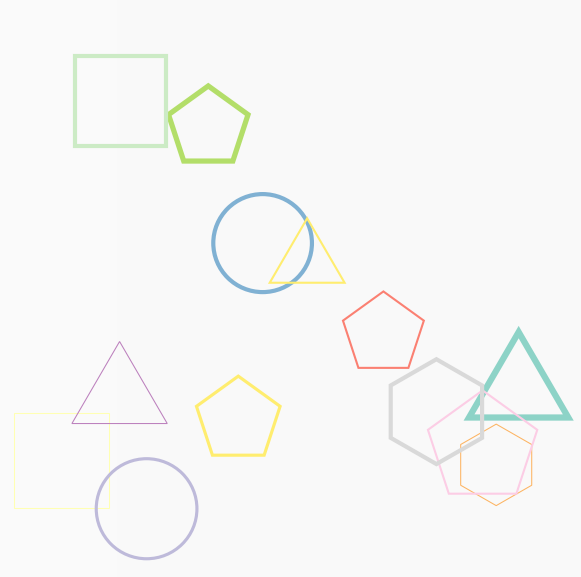[{"shape": "triangle", "thickness": 3, "radius": 0.49, "center": [0.892, 0.325]}, {"shape": "square", "thickness": 0.5, "radius": 0.41, "center": [0.105, 0.202]}, {"shape": "circle", "thickness": 1.5, "radius": 0.43, "center": [0.252, 0.118]}, {"shape": "pentagon", "thickness": 1, "radius": 0.37, "center": [0.66, 0.421]}, {"shape": "circle", "thickness": 2, "radius": 0.42, "center": [0.452, 0.578]}, {"shape": "hexagon", "thickness": 0.5, "radius": 0.35, "center": [0.854, 0.194]}, {"shape": "pentagon", "thickness": 2.5, "radius": 0.36, "center": [0.358, 0.778]}, {"shape": "pentagon", "thickness": 1, "radius": 0.49, "center": [0.83, 0.224]}, {"shape": "hexagon", "thickness": 2, "radius": 0.45, "center": [0.751, 0.286]}, {"shape": "triangle", "thickness": 0.5, "radius": 0.47, "center": [0.206, 0.313]}, {"shape": "square", "thickness": 2, "radius": 0.39, "center": [0.208, 0.824]}, {"shape": "triangle", "thickness": 1, "radius": 0.37, "center": [0.528, 0.547]}, {"shape": "pentagon", "thickness": 1.5, "radius": 0.38, "center": [0.41, 0.272]}]